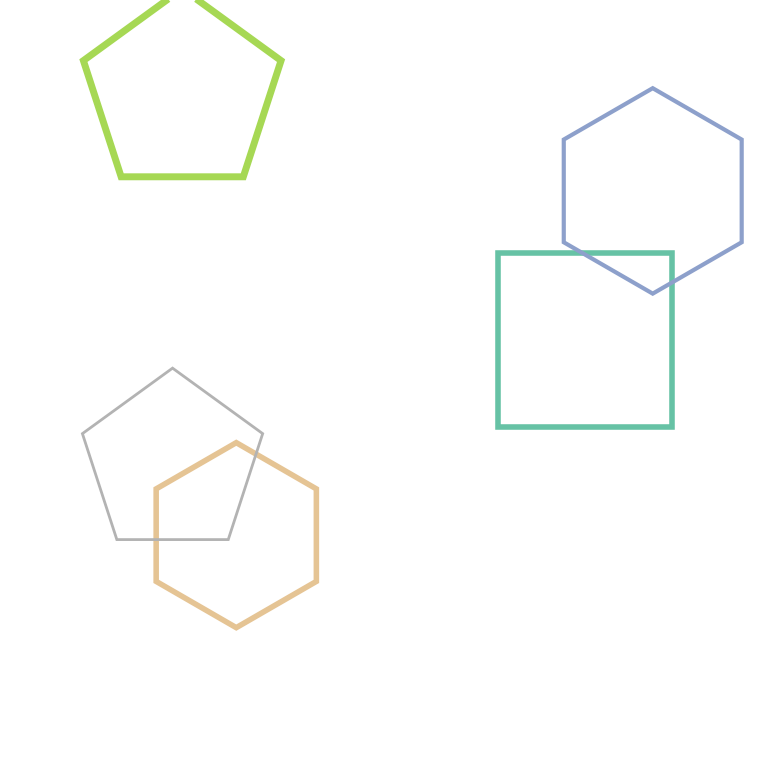[{"shape": "square", "thickness": 2, "radius": 0.56, "center": [0.759, 0.559]}, {"shape": "hexagon", "thickness": 1.5, "radius": 0.67, "center": [0.848, 0.752]}, {"shape": "pentagon", "thickness": 2.5, "radius": 0.67, "center": [0.237, 0.88]}, {"shape": "hexagon", "thickness": 2, "radius": 0.6, "center": [0.307, 0.305]}, {"shape": "pentagon", "thickness": 1, "radius": 0.62, "center": [0.224, 0.399]}]